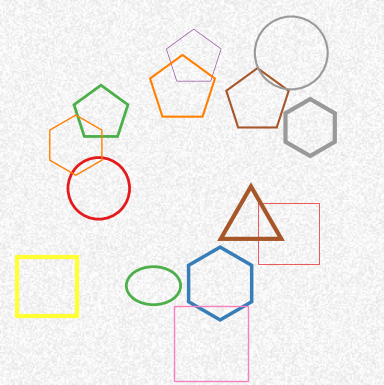[{"shape": "circle", "thickness": 2, "radius": 0.4, "center": [0.257, 0.511]}, {"shape": "square", "thickness": 0.5, "radius": 0.4, "center": [0.749, 0.395]}, {"shape": "hexagon", "thickness": 2.5, "radius": 0.47, "center": [0.572, 0.264]}, {"shape": "pentagon", "thickness": 2, "radius": 0.37, "center": [0.262, 0.705]}, {"shape": "oval", "thickness": 2, "radius": 0.35, "center": [0.399, 0.258]}, {"shape": "pentagon", "thickness": 0.5, "radius": 0.37, "center": [0.503, 0.85]}, {"shape": "hexagon", "thickness": 1, "radius": 0.39, "center": [0.197, 0.623]}, {"shape": "pentagon", "thickness": 1.5, "radius": 0.44, "center": [0.474, 0.769]}, {"shape": "square", "thickness": 3, "radius": 0.39, "center": [0.123, 0.256]}, {"shape": "triangle", "thickness": 3, "radius": 0.45, "center": [0.652, 0.425]}, {"shape": "pentagon", "thickness": 1.5, "radius": 0.43, "center": [0.669, 0.738]}, {"shape": "square", "thickness": 1, "radius": 0.48, "center": [0.548, 0.108]}, {"shape": "circle", "thickness": 1.5, "radius": 0.47, "center": [0.757, 0.863]}, {"shape": "hexagon", "thickness": 3, "radius": 0.37, "center": [0.806, 0.669]}]